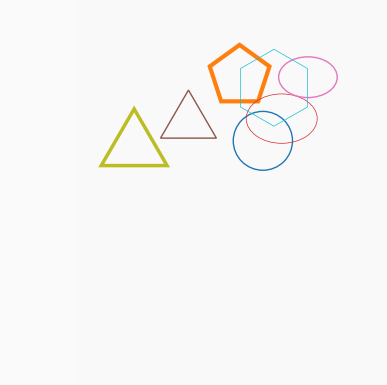[{"shape": "circle", "thickness": 1, "radius": 0.38, "center": [0.678, 0.634]}, {"shape": "pentagon", "thickness": 3, "radius": 0.41, "center": [0.618, 0.802]}, {"shape": "oval", "thickness": 0.5, "radius": 0.46, "center": [0.727, 0.692]}, {"shape": "triangle", "thickness": 1, "radius": 0.42, "center": [0.486, 0.683]}, {"shape": "oval", "thickness": 1, "radius": 0.38, "center": [0.795, 0.799]}, {"shape": "triangle", "thickness": 2.5, "radius": 0.49, "center": [0.346, 0.619]}, {"shape": "hexagon", "thickness": 0.5, "radius": 0.5, "center": [0.707, 0.772]}]